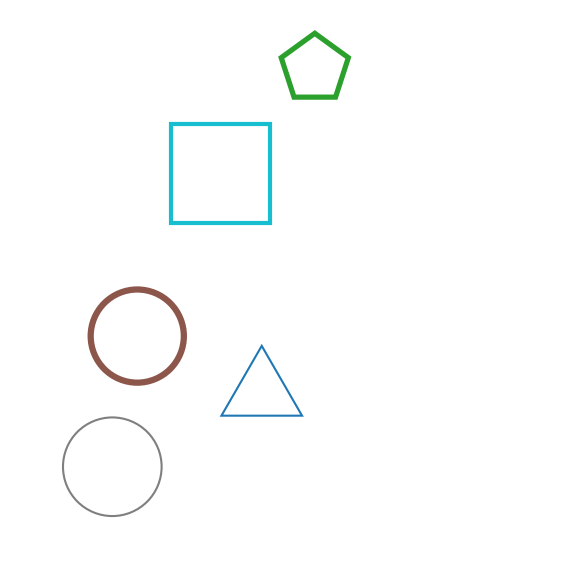[{"shape": "triangle", "thickness": 1, "radius": 0.4, "center": [0.453, 0.32]}, {"shape": "pentagon", "thickness": 2.5, "radius": 0.31, "center": [0.545, 0.88]}, {"shape": "circle", "thickness": 3, "radius": 0.4, "center": [0.238, 0.417]}, {"shape": "circle", "thickness": 1, "radius": 0.43, "center": [0.194, 0.191]}, {"shape": "square", "thickness": 2, "radius": 0.43, "center": [0.382, 0.698]}]